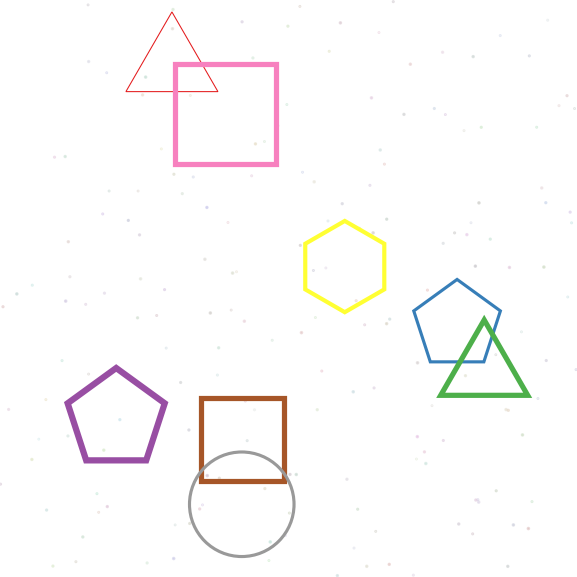[{"shape": "triangle", "thickness": 0.5, "radius": 0.46, "center": [0.298, 0.886]}, {"shape": "pentagon", "thickness": 1.5, "radius": 0.39, "center": [0.791, 0.436]}, {"shape": "triangle", "thickness": 2.5, "radius": 0.43, "center": [0.838, 0.358]}, {"shape": "pentagon", "thickness": 3, "radius": 0.44, "center": [0.201, 0.273]}, {"shape": "hexagon", "thickness": 2, "radius": 0.4, "center": [0.597, 0.538]}, {"shape": "square", "thickness": 2.5, "radius": 0.36, "center": [0.419, 0.237]}, {"shape": "square", "thickness": 2.5, "radius": 0.44, "center": [0.39, 0.802]}, {"shape": "circle", "thickness": 1.5, "radius": 0.45, "center": [0.419, 0.126]}]